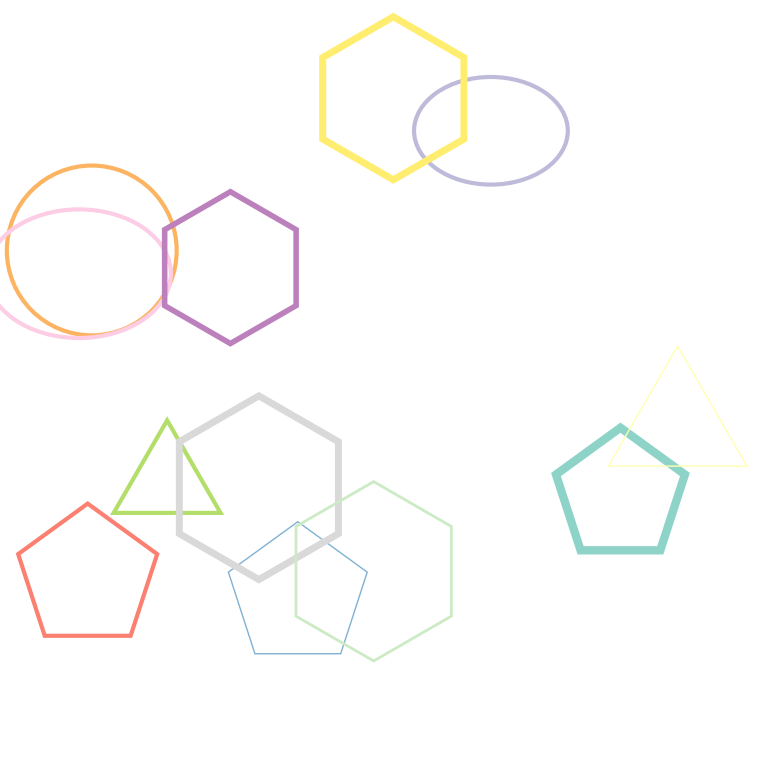[{"shape": "pentagon", "thickness": 3, "radius": 0.44, "center": [0.806, 0.357]}, {"shape": "triangle", "thickness": 0.5, "radius": 0.52, "center": [0.88, 0.447]}, {"shape": "oval", "thickness": 1.5, "radius": 0.5, "center": [0.638, 0.83]}, {"shape": "pentagon", "thickness": 1.5, "radius": 0.47, "center": [0.114, 0.251]}, {"shape": "pentagon", "thickness": 0.5, "radius": 0.47, "center": [0.387, 0.228]}, {"shape": "circle", "thickness": 1.5, "radius": 0.55, "center": [0.119, 0.675]}, {"shape": "triangle", "thickness": 1.5, "radius": 0.4, "center": [0.217, 0.374]}, {"shape": "oval", "thickness": 1.5, "radius": 0.6, "center": [0.103, 0.645]}, {"shape": "hexagon", "thickness": 2.5, "radius": 0.6, "center": [0.336, 0.367]}, {"shape": "hexagon", "thickness": 2, "radius": 0.49, "center": [0.299, 0.652]}, {"shape": "hexagon", "thickness": 1, "radius": 0.58, "center": [0.485, 0.258]}, {"shape": "hexagon", "thickness": 2.5, "radius": 0.53, "center": [0.511, 0.872]}]